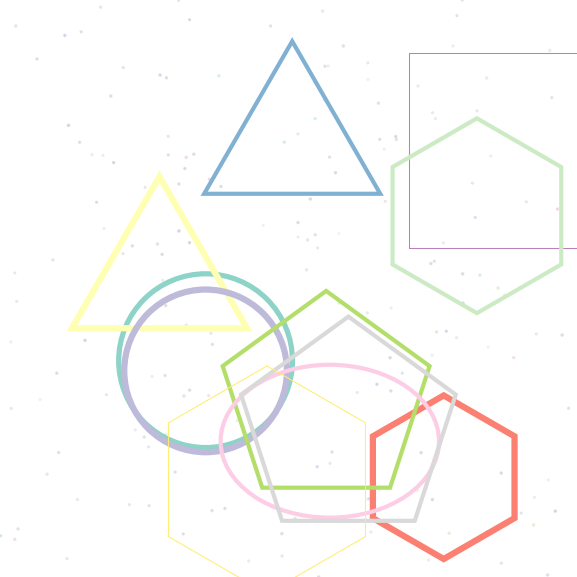[{"shape": "circle", "thickness": 2.5, "radius": 0.75, "center": [0.356, 0.375]}, {"shape": "triangle", "thickness": 3, "radius": 0.88, "center": [0.276, 0.518]}, {"shape": "circle", "thickness": 3, "radius": 0.7, "center": [0.356, 0.357]}, {"shape": "hexagon", "thickness": 3, "radius": 0.71, "center": [0.768, 0.173]}, {"shape": "triangle", "thickness": 2, "radius": 0.88, "center": [0.506, 0.752]}, {"shape": "pentagon", "thickness": 2, "radius": 0.94, "center": [0.565, 0.307]}, {"shape": "oval", "thickness": 2, "radius": 0.95, "center": [0.571, 0.235]}, {"shape": "pentagon", "thickness": 2, "radius": 0.98, "center": [0.603, 0.255]}, {"shape": "square", "thickness": 0.5, "radius": 0.84, "center": [0.876, 0.739]}, {"shape": "hexagon", "thickness": 2, "radius": 0.84, "center": [0.826, 0.626]}, {"shape": "hexagon", "thickness": 0.5, "radius": 0.98, "center": [0.462, 0.168]}]